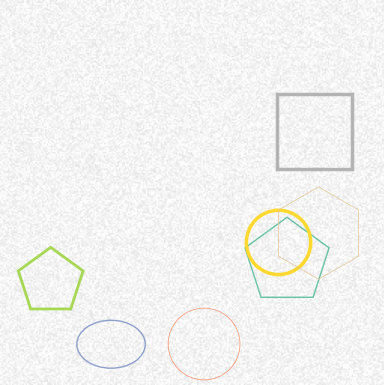[{"shape": "pentagon", "thickness": 1, "radius": 0.57, "center": [0.746, 0.321]}, {"shape": "circle", "thickness": 0.5, "radius": 0.47, "center": [0.53, 0.106]}, {"shape": "oval", "thickness": 1, "radius": 0.44, "center": [0.288, 0.106]}, {"shape": "pentagon", "thickness": 2, "radius": 0.44, "center": [0.132, 0.269]}, {"shape": "circle", "thickness": 2.5, "radius": 0.42, "center": [0.723, 0.37]}, {"shape": "hexagon", "thickness": 0.5, "radius": 0.6, "center": [0.827, 0.395]}, {"shape": "square", "thickness": 2.5, "radius": 0.49, "center": [0.816, 0.658]}]